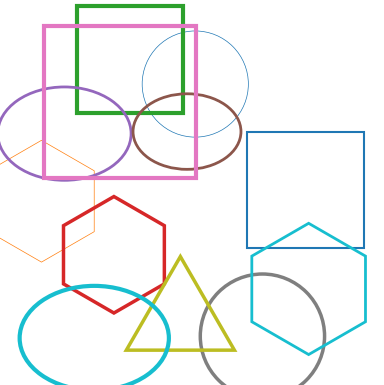[{"shape": "circle", "thickness": 0.5, "radius": 0.69, "center": [0.507, 0.782]}, {"shape": "square", "thickness": 1.5, "radius": 0.76, "center": [0.793, 0.507]}, {"shape": "hexagon", "thickness": 0.5, "radius": 0.79, "center": [0.108, 0.477]}, {"shape": "square", "thickness": 3, "radius": 0.69, "center": [0.338, 0.846]}, {"shape": "hexagon", "thickness": 2.5, "radius": 0.76, "center": [0.296, 0.338]}, {"shape": "oval", "thickness": 2, "radius": 0.87, "center": [0.167, 0.653]}, {"shape": "oval", "thickness": 2, "radius": 0.7, "center": [0.486, 0.658]}, {"shape": "square", "thickness": 3, "radius": 0.99, "center": [0.312, 0.736]}, {"shape": "circle", "thickness": 2.5, "radius": 0.81, "center": [0.682, 0.127]}, {"shape": "triangle", "thickness": 2.5, "radius": 0.81, "center": [0.469, 0.172]}, {"shape": "oval", "thickness": 3, "radius": 0.97, "center": [0.245, 0.122]}, {"shape": "hexagon", "thickness": 2, "radius": 0.85, "center": [0.802, 0.25]}]